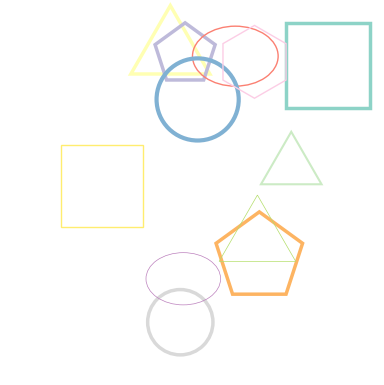[{"shape": "square", "thickness": 2.5, "radius": 0.55, "center": [0.851, 0.83]}, {"shape": "triangle", "thickness": 2.5, "radius": 0.59, "center": [0.442, 0.867]}, {"shape": "pentagon", "thickness": 2.5, "radius": 0.41, "center": [0.481, 0.859]}, {"shape": "oval", "thickness": 1, "radius": 0.56, "center": [0.611, 0.854]}, {"shape": "circle", "thickness": 3, "radius": 0.53, "center": [0.513, 0.742]}, {"shape": "pentagon", "thickness": 2.5, "radius": 0.59, "center": [0.674, 0.331]}, {"shape": "triangle", "thickness": 0.5, "radius": 0.57, "center": [0.669, 0.379]}, {"shape": "hexagon", "thickness": 1, "radius": 0.47, "center": [0.661, 0.839]}, {"shape": "circle", "thickness": 2.5, "radius": 0.42, "center": [0.468, 0.163]}, {"shape": "oval", "thickness": 0.5, "radius": 0.48, "center": [0.476, 0.276]}, {"shape": "triangle", "thickness": 1.5, "radius": 0.45, "center": [0.757, 0.567]}, {"shape": "square", "thickness": 1, "radius": 0.53, "center": [0.264, 0.518]}]